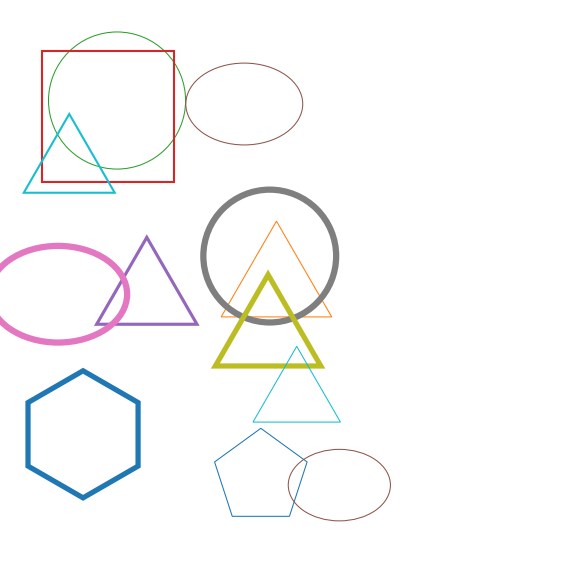[{"shape": "pentagon", "thickness": 0.5, "radius": 0.42, "center": [0.452, 0.173]}, {"shape": "hexagon", "thickness": 2.5, "radius": 0.55, "center": [0.144, 0.247]}, {"shape": "triangle", "thickness": 0.5, "radius": 0.55, "center": [0.479, 0.506]}, {"shape": "circle", "thickness": 0.5, "radius": 0.59, "center": [0.203, 0.825]}, {"shape": "square", "thickness": 1, "radius": 0.57, "center": [0.187, 0.797]}, {"shape": "triangle", "thickness": 1.5, "radius": 0.5, "center": [0.254, 0.488]}, {"shape": "oval", "thickness": 0.5, "radius": 0.44, "center": [0.588, 0.159]}, {"shape": "oval", "thickness": 0.5, "radius": 0.51, "center": [0.423, 0.819]}, {"shape": "oval", "thickness": 3, "radius": 0.6, "center": [0.101, 0.49]}, {"shape": "circle", "thickness": 3, "radius": 0.57, "center": [0.467, 0.556]}, {"shape": "triangle", "thickness": 2.5, "radius": 0.53, "center": [0.464, 0.418]}, {"shape": "triangle", "thickness": 1, "radius": 0.45, "center": [0.12, 0.711]}, {"shape": "triangle", "thickness": 0.5, "radius": 0.44, "center": [0.514, 0.312]}]